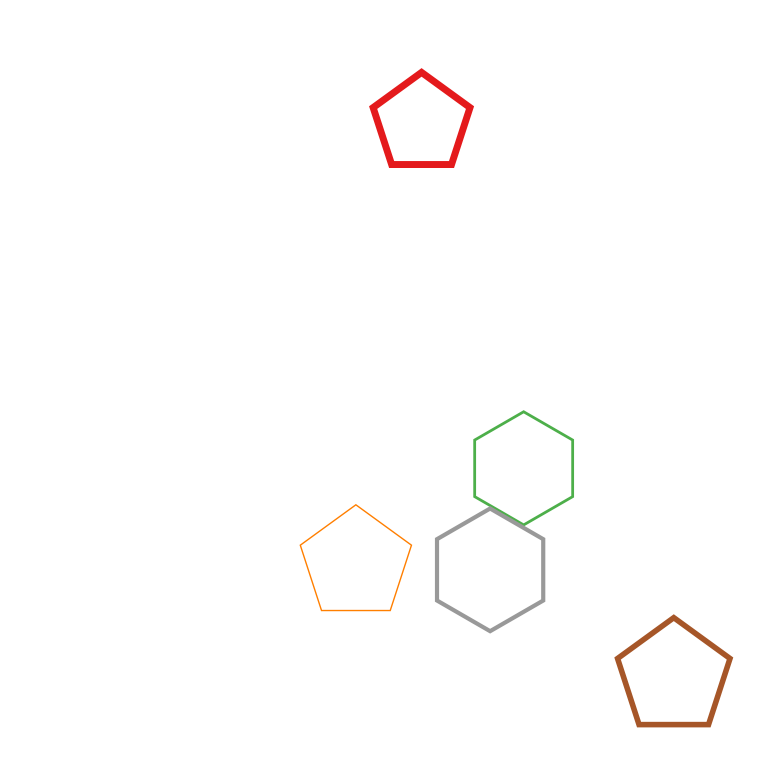[{"shape": "pentagon", "thickness": 2.5, "radius": 0.33, "center": [0.548, 0.84]}, {"shape": "hexagon", "thickness": 1, "radius": 0.37, "center": [0.68, 0.392]}, {"shape": "pentagon", "thickness": 0.5, "radius": 0.38, "center": [0.462, 0.269]}, {"shape": "pentagon", "thickness": 2, "radius": 0.38, "center": [0.875, 0.121]}, {"shape": "hexagon", "thickness": 1.5, "radius": 0.4, "center": [0.637, 0.26]}]